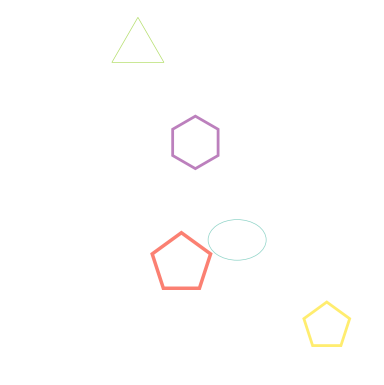[{"shape": "oval", "thickness": 0.5, "radius": 0.38, "center": [0.616, 0.377]}, {"shape": "pentagon", "thickness": 2.5, "radius": 0.4, "center": [0.471, 0.316]}, {"shape": "triangle", "thickness": 0.5, "radius": 0.39, "center": [0.358, 0.877]}, {"shape": "hexagon", "thickness": 2, "radius": 0.34, "center": [0.507, 0.63]}, {"shape": "pentagon", "thickness": 2, "radius": 0.31, "center": [0.849, 0.153]}]